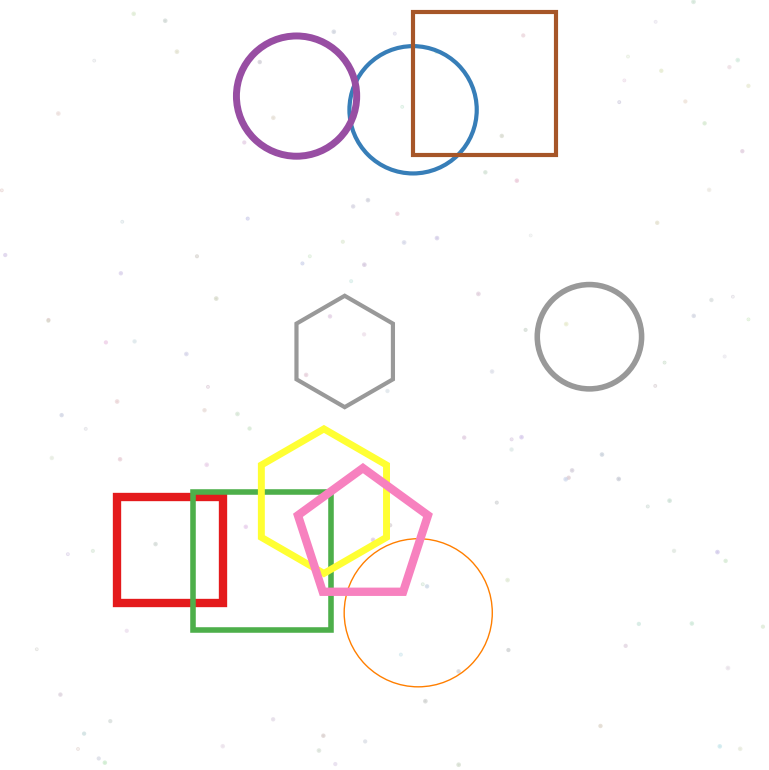[{"shape": "square", "thickness": 3, "radius": 0.34, "center": [0.221, 0.286]}, {"shape": "circle", "thickness": 1.5, "radius": 0.41, "center": [0.536, 0.857]}, {"shape": "square", "thickness": 2, "radius": 0.45, "center": [0.34, 0.272]}, {"shape": "circle", "thickness": 2.5, "radius": 0.39, "center": [0.385, 0.875]}, {"shape": "circle", "thickness": 0.5, "radius": 0.48, "center": [0.543, 0.204]}, {"shape": "hexagon", "thickness": 2.5, "radius": 0.47, "center": [0.421, 0.349]}, {"shape": "square", "thickness": 1.5, "radius": 0.47, "center": [0.629, 0.891]}, {"shape": "pentagon", "thickness": 3, "radius": 0.44, "center": [0.471, 0.303]}, {"shape": "circle", "thickness": 2, "radius": 0.34, "center": [0.765, 0.563]}, {"shape": "hexagon", "thickness": 1.5, "radius": 0.36, "center": [0.448, 0.544]}]